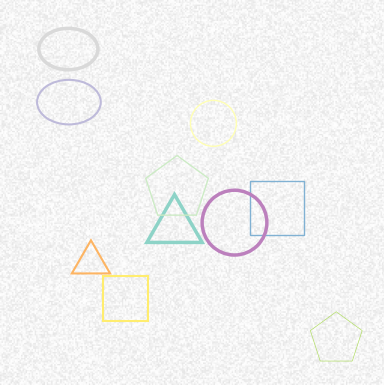[{"shape": "triangle", "thickness": 2.5, "radius": 0.41, "center": [0.453, 0.412]}, {"shape": "circle", "thickness": 1, "radius": 0.3, "center": [0.554, 0.68]}, {"shape": "oval", "thickness": 1.5, "radius": 0.41, "center": [0.179, 0.735]}, {"shape": "square", "thickness": 1, "radius": 0.35, "center": [0.72, 0.459]}, {"shape": "triangle", "thickness": 1.5, "radius": 0.29, "center": [0.236, 0.318]}, {"shape": "pentagon", "thickness": 0.5, "radius": 0.35, "center": [0.873, 0.119]}, {"shape": "oval", "thickness": 2.5, "radius": 0.38, "center": [0.178, 0.873]}, {"shape": "circle", "thickness": 2.5, "radius": 0.42, "center": [0.609, 0.422]}, {"shape": "pentagon", "thickness": 1, "radius": 0.43, "center": [0.46, 0.51]}, {"shape": "square", "thickness": 1.5, "radius": 0.29, "center": [0.327, 0.224]}]